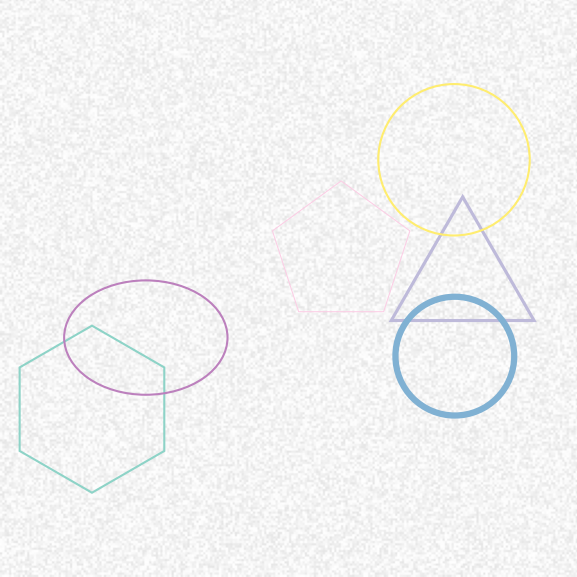[{"shape": "hexagon", "thickness": 1, "radius": 0.72, "center": [0.159, 0.291]}, {"shape": "triangle", "thickness": 1.5, "radius": 0.71, "center": [0.801, 0.515]}, {"shape": "circle", "thickness": 3, "radius": 0.51, "center": [0.788, 0.382]}, {"shape": "pentagon", "thickness": 0.5, "radius": 0.63, "center": [0.591, 0.561]}, {"shape": "oval", "thickness": 1, "radius": 0.71, "center": [0.253, 0.415]}, {"shape": "circle", "thickness": 1, "radius": 0.66, "center": [0.786, 0.722]}]